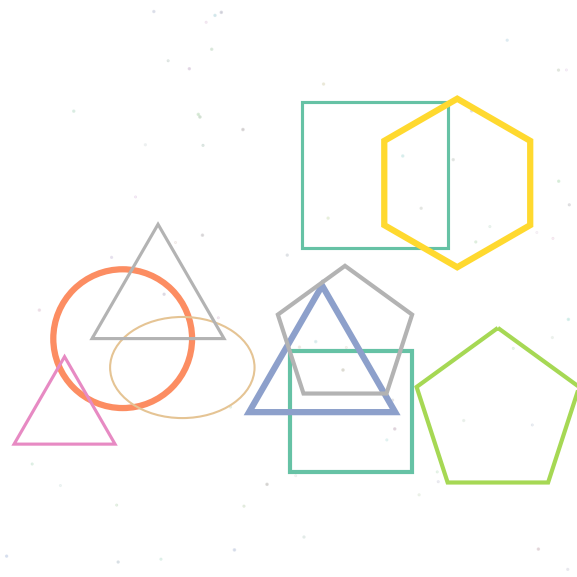[{"shape": "square", "thickness": 2, "radius": 0.53, "center": [0.608, 0.287]}, {"shape": "square", "thickness": 1.5, "radius": 0.63, "center": [0.65, 0.695]}, {"shape": "circle", "thickness": 3, "radius": 0.6, "center": [0.212, 0.413]}, {"shape": "triangle", "thickness": 3, "radius": 0.73, "center": [0.558, 0.359]}, {"shape": "triangle", "thickness": 1.5, "radius": 0.5, "center": [0.112, 0.281]}, {"shape": "pentagon", "thickness": 2, "radius": 0.74, "center": [0.862, 0.283]}, {"shape": "hexagon", "thickness": 3, "radius": 0.73, "center": [0.792, 0.682]}, {"shape": "oval", "thickness": 1, "radius": 0.63, "center": [0.316, 0.363]}, {"shape": "pentagon", "thickness": 2, "radius": 0.61, "center": [0.597, 0.417]}, {"shape": "triangle", "thickness": 1.5, "radius": 0.66, "center": [0.274, 0.479]}]